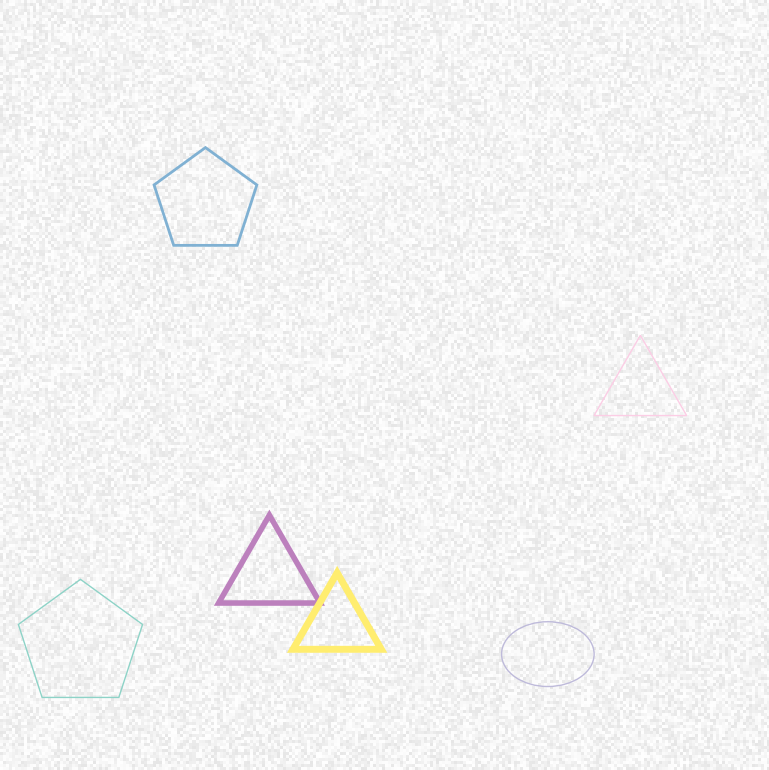[{"shape": "pentagon", "thickness": 0.5, "radius": 0.42, "center": [0.104, 0.163]}, {"shape": "oval", "thickness": 0.5, "radius": 0.3, "center": [0.711, 0.15]}, {"shape": "pentagon", "thickness": 1, "radius": 0.35, "center": [0.267, 0.738]}, {"shape": "triangle", "thickness": 0.5, "radius": 0.35, "center": [0.832, 0.495]}, {"shape": "triangle", "thickness": 2, "radius": 0.38, "center": [0.35, 0.255]}, {"shape": "triangle", "thickness": 2.5, "radius": 0.33, "center": [0.438, 0.19]}]